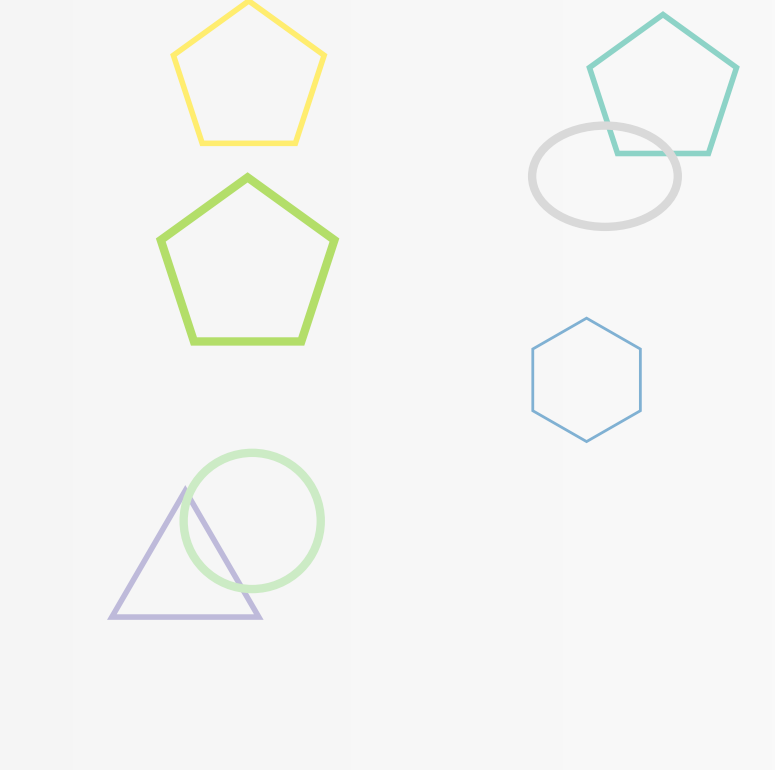[{"shape": "pentagon", "thickness": 2, "radius": 0.5, "center": [0.855, 0.881]}, {"shape": "triangle", "thickness": 2, "radius": 0.55, "center": [0.239, 0.253]}, {"shape": "hexagon", "thickness": 1, "radius": 0.4, "center": [0.757, 0.507]}, {"shape": "pentagon", "thickness": 3, "radius": 0.59, "center": [0.319, 0.652]}, {"shape": "oval", "thickness": 3, "radius": 0.47, "center": [0.781, 0.771]}, {"shape": "circle", "thickness": 3, "radius": 0.44, "center": [0.325, 0.323]}, {"shape": "pentagon", "thickness": 2, "radius": 0.51, "center": [0.321, 0.897]}]